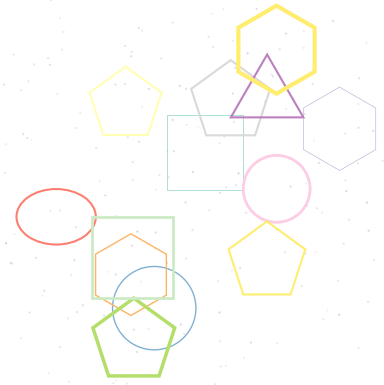[{"shape": "square", "thickness": 0.5, "radius": 0.49, "center": [0.533, 0.604]}, {"shape": "pentagon", "thickness": 1.5, "radius": 0.49, "center": [0.326, 0.729]}, {"shape": "hexagon", "thickness": 0.5, "radius": 0.54, "center": [0.882, 0.665]}, {"shape": "oval", "thickness": 1.5, "radius": 0.51, "center": [0.146, 0.437]}, {"shape": "circle", "thickness": 1, "radius": 0.54, "center": [0.401, 0.2]}, {"shape": "hexagon", "thickness": 1, "radius": 0.53, "center": [0.34, 0.287]}, {"shape": "pentagon", "thickness": 2.5, "radius": 0.56, "center": [0.348, 0.114]}, {"shape": "circle", "thickness": 2, "radius": 0.43, "center": [0.719, 0.51]}, {"shape": "pentagon", "thickness": 1.5, "radius": 0.54, "center": [0.599, 0.736]}, {"shape": "triangle", "thickness": 1.5, "radius": 0.54, "center": [0.694, 0.75]}, {"shape": "square", "thickness": 2, "radius": 0.52, "center": [0.344, 0.331]}, {"shape": "hexagon", "thickness": 3, "radius": 0.57, "center": [0.718, 0.871]}, {"shape": "pentagon", "thickness": 1.5, "radius": 0.52, "center": [0.693, 0.32]}]